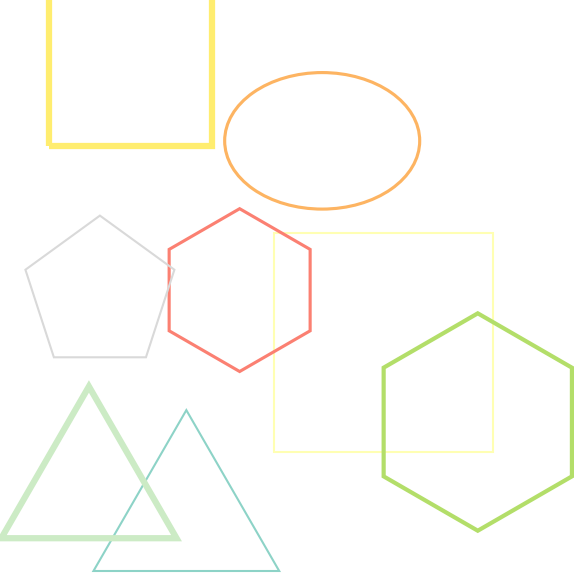[{"shape": "triangle", "thickness": 1, "radius": 0.93, "center": [0.323, 0.103]}, {"shape": "square", "thickness": 1, "radius": 0.95, "center": [0.664, 0.406]}, {"shape": "hexagon", "thickness": 1.5, "radius": 0.7, "center": [0.415, 0.497]}, {"shape": "oval", "thickness": 1.5, "radius": 0.84, "center": [0.558, 0.755]}, {"shape": "hexagon", "thickness": 2, "radius": 0.94, "center": [0.827, 0.268]}, {"shape": "pentagon", "thickness": 1, "radius": 0.68, "center": [0.173, 0.49]}, {"shape": "triangle", "thickness": 3, "radius": 0.88, "center": [0.154, 0.155]}, {"shape": "square", "thickness": 3, "radius": 0.71, "center": [0.226, 0.888]}]